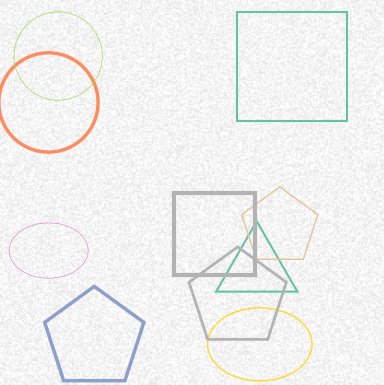[{"shape": "triangle", "thickness": 1.5, "radius": 0.61, "center": [0.667, 0.303]}, {"shape": "square", "thickness": 1.5, "radius": 0.71, "center": [0.759, 0.828]}, {"shape": "circle", "thickness": 2.5, "radius": 0.64, "center": [0.126, 0.734]}, {"shape": "pentagon", "thickness": 2.5, "radius": 0.68, "center": [0.245, 0.121]}, {"shape": "oval", "thickness": 0.5, "radius": 0.51, "center": [0.126, 0.349]}, {"shape": "circle", "thickness": 0.5, "radius": 0.57, "center": [0.151, 0.854]}, {"shape": "oval", "thickness": 1, "radius": 0.68, "center": [0.675, 0.106]}, {"shape": "pentagon", "thickness": 1, "radius": 0.52, "center": [0.727, 0.411]}, {"shape": "square", "thickness": 3, "radius": 0.53, "center": [0.557, 0.393]}, {"shape": "pentagon", "thickness": 2, "radius": 0.66, "center": [0.617, 0.226]}]